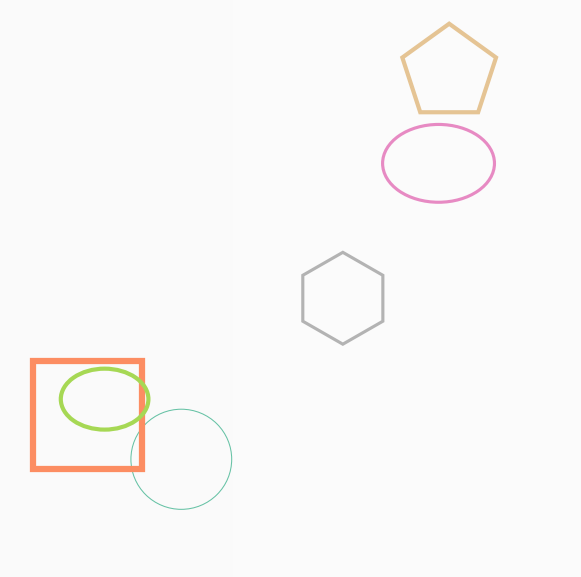[{"shape": "circle", "thickness": 0.5, "radius": 0.43, "center": [0.312, 0.204]}, {"shape": "square", "thickness": 3, "radius": 0.47, "center": [0.151, 0.281]}, {"shape": "oval", "thickness": 1.5, "radius": 0.48, "center": [0.754, 0.716]}, {"shape": "oval", "thickness": 2, "radius": 0.38, "center": [0.18, 0.308]}, {"shape": "pentagon", "thickness": 2, "radius": 0.42, "center": [0.773, 0.873]}, {"shape": "hexagon", "thickness": 1.5, "radius": 0.4, "center": [0.59, 0.483]}]